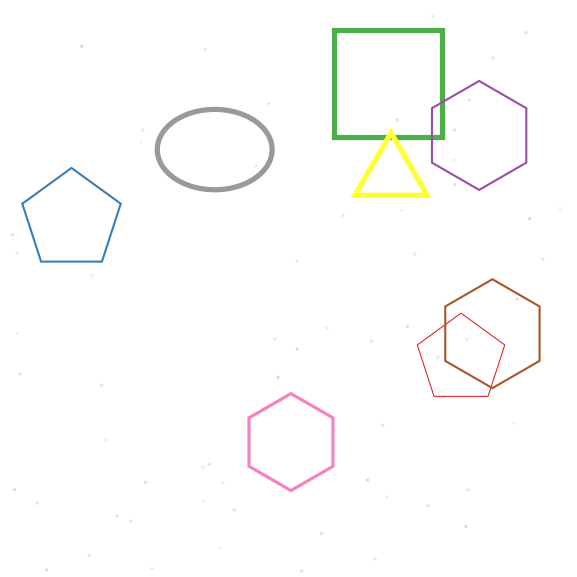[{"shape": "pentagon", "thickness": 0.5, "radius": 0.4, "center": [0.798, 0.377]}, {"shape": "pentagon", "thickness": 1, "radius": 0.45, "center": [0.124, 0.619]}, {"shape": "square", "thickness": 2.5, "radius": 0.47, "center": [0.672, 0.855]}, {"shape": "hexagon", "thickness": 1, "radius": 0.47, "center": [0.83, 0.765]}, {"shape": "triangle", "thickness": 2.5, "radius": 0.36, "center": [0.677, 0.697]}, {"shape": "hexagon", "thickness": 1, "radius": 0.47, "center": [0.853, 0.421]}, {"shape": "hexagon", "thickness": 1.5, "radius": 0.42, "center": [0.504, 0.234]}, {"shape": "oval", "thickness": 2.5, "radius": 0.5, "center": [0.372, 0.74]}]